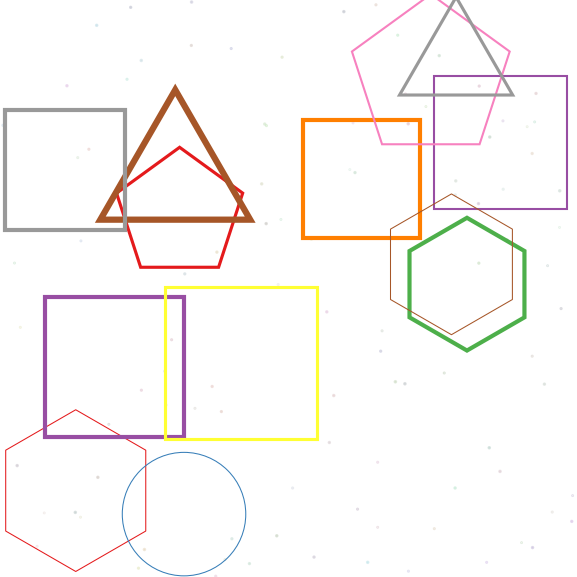[{"shape": "hexagon", "thickness": 0.5, "radius": 0.7, "center": [0.131, 0.15]}, {"shape": "pentagon", "thickness": 1.5, "radius": 0.57, "center": [0.311, 0.629]}, {"shape": "circle", "thickness": 0.5, "radius": 0.53, "center": [0.319, 0.109]}, {"shape": "hexagon", "thickness": 2, "radius": 0.57, "center": [0.809, 0.507]}, {"shape": "square", "thickness": 1, "radius": 0.58, "center": [0.866, 0.753]}, {"shape": "square", "thickness": 2, "radius": 0.6, "center": [0.198, 0.364]}, {"shape": "square", "thickness": 2, "radius": 0.51, "center": [0.626, 0.689]}, {"shape": "square", "thickness": 1.5, "radius": 0.66, "center": [0.417, 0.37]}, {"shape": "hexagon", "thickness": 0.5, "radius": 0.61, "center": [0.782, 0.541]}, {"shape": "triangle", "thickness": 3, "radius": 0.75, "center": [0.303, 0.694]}, {"shape": "pentagon", "thickness": 1, "radius": 0.72, "center": [0.746, 0.866]}, {"shape": "triangle", "thickness": 1.5, "radius": 0.57, "center": [0.79, 0.891]}, {"shape": "square", "thickness": 2, "radius": 0.52, "center": [0.113, 0.705]}]